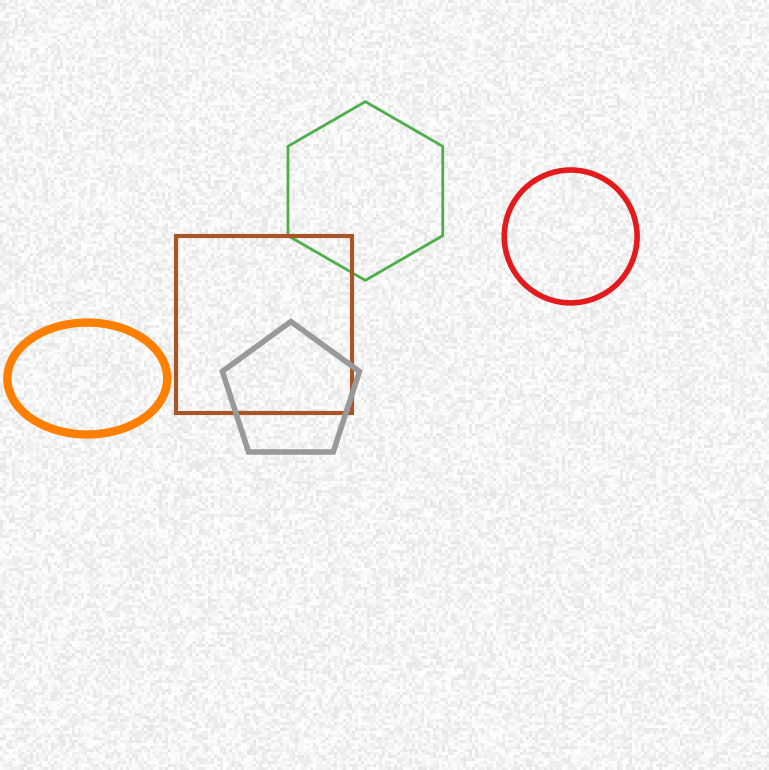[{"shape": "circle", "thickness": 2, "radius": 0.43, "center": [0.741, 0.693]}, {"shape": "hexagon", "thickness": 1, "radius": 0.58, "center": [0.474, 0.752]}, {"shape": "oval", "thickness": 3, "radius": 0.52, "center": [0.113, 0.508]}, {"shape": "square", "thickness": 1.5, "radius": 0.57, "center": [0.343, 0.578]}, {"shape": "pentagon", "thickness": 2, "radius": 0.47, "center": [0.378, 0.489]}]